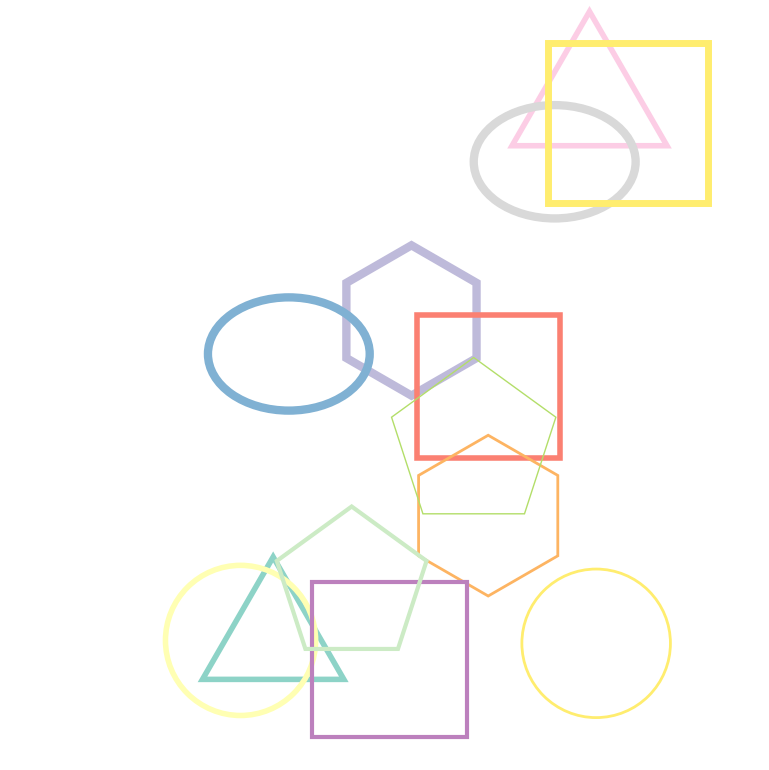[{"shape": "triangle", "thickness": 2, "radius": 0.53, "center": [0.355, 0.171]}, {"shape": "circle", "thickness": 2, "radius": 0.49, "center": [0.312, 0.168]}, {"shape": "hexagon", "thickness": 3, "radius": 0.49, "center": [0.534, 0.584]}, {"shape": "square", "thickness": 2, "radius": 0.46, "center": [0.635, 0.498]}, {"shape": "oval", "thickness": 3, "radius": 0.53, "center": [0.375, 0.54]}, {"shape": "hexagon", "thickness": 1, "radius": 0.52, "center": [0.634, 0.33]}, {"shape": "pentagon", "thickness": 0.5, "radius": 0.56, "center": [0.615, 0.423]}, {"shape": "triangle", "thickness": 2, "radius": 0.58, "center": [0.766, 0.869]}, {"shape": "oval", "thickness": 3, "radius": 0.53, "center": [0.72, 0.79]}, {"shape": "square", "thickness": 1.5, "radius": 0.5, "center": [0.506, 0.144]}, {"shape": "pentagon", "thickness": 1.5, "radius": 0.51, "center": [0.457, 0.24]}, {"shape": "circle", "thickness": 1, "radius": 0.48, "center": [0.774, 0.165]}, {"shape": "square", "thickness": 2.5, "radius": 0.52, "center": [0.815, 0.841]}]